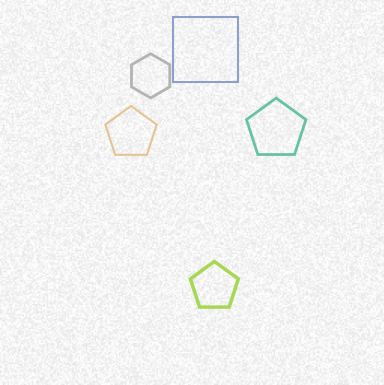[{"shape": "pentagon", "thickness": 2, "radius": 0.41, "center": [0.717, 0.664]}, {"shape": "square", "thickness": 1.5, "radius": 0.42, "center": [0.533, 0.872]}, {"shape": "pentagon", "thickness": 2.5, "radius": 0.33, "center": [0.557, 0.255]}, {"shape": "pentagon", "thickness": 1.5, "radius": 0.35, "center": [0.34, 0.655]}, {"shape": "hexagon", "thickness": 2, "radius": 0.29, "center": [0.391, 0.803]}]